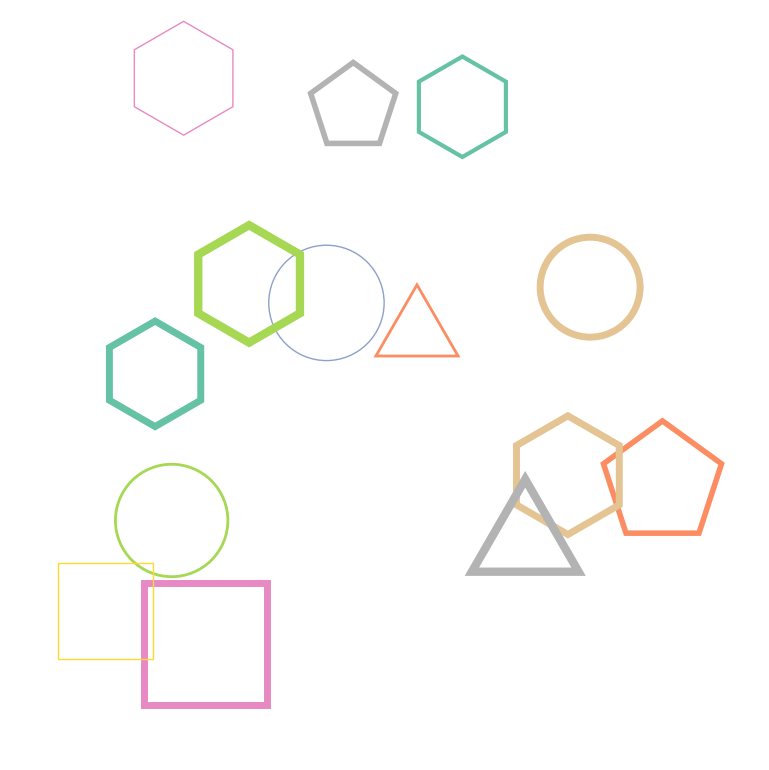[{"shape": "hexagon", "thickness": 1.5, "radius": 0.33, "center": [0.6, 0.861]}, {"shape": "hexagon", "thickness": 2.5, "radius": 0.34, "center": [0.201, 0.514]}, {"shape": "pentagon", "thickness": 2, "radius": 0.4, "center": [0.86, 0.373]}, {"shape": "triangle", "thickness": 1, "radius": 0.31, "center": [0.542, 0.568]}, {"shape": "circle", "thickness": 0.5, "radius": 0.37, "center": [0.424, 0.607]}, {"shape": "hexagon", "thickness": 0.5, "radius": 0.37, "center": [0.238, 0.898]}, {"shape": "square", "thickness": 2.5, "radius": 0.4, "center": [0.267, 0.164]}, {"shape": "hexagon", "thickness": 3, "radius": 0.38, "center": [0.324, 0.631]}, {"shape": "circle", "thickness": 1, "radius": 0.37, "center": [0.223, 0.324]}, {"shape": "square", "thickness": 0.5, "radius": 0.31, "center": [0.137, 0.206]}, {"shape": "hexagon", "thickness": 2.5, "radius": 0.39, "center": [0.738, 0.383]}, {"shape": "circle", "thickness": 2.5, "radius": 0.32, "center": [0.766, 0.627]}, {"shape": "triangle", "thickness": 3, "radius": 0.4, "center": [0.682, 0.298]}, {"shape": "pentagon", "thickness": 2, "radius": 0.29, "center": [0.459, 0.861]}]